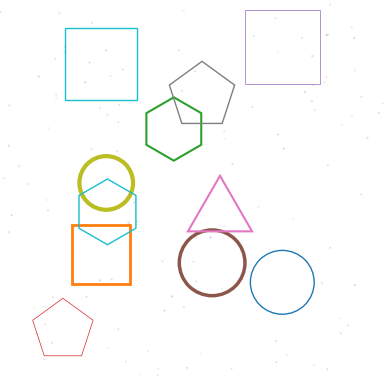[{"shape": "circle", "thickness": 1, "radius": 0.41, "center": [0.733, 0.267]}, {"shape": "square", "thickness": 2, "radius": 0.38, "center": [0.263, 0.339]}, {"shape": "hexagon", "thickness": 1.5, "radius": 0.41, "center": [0.451, 0.665]}, {"shape": "pentagon", "thickness": 0.5, "radius": 0.41, "center": [0.163, 0.143]}, {"shape": "square", "thickness": 0.5, "radius": 0.48, "center": [0.734, 0.877]}, {"shape": "circle", "thickness": 2.5, "radius": 0.43, "center": [0.551, 0.317]}, {"shape": "triangle", "thickness": 1.5, "radius": 0.48, "center": [0.571, 0.447]}, {"shape": "pentagon", "thickness": 1, "radius": 0.45, "center": [0.525, 0.751]}, {"shape": "circle", "thickness": 3, "radius": 0.35, "center": [0.276, 0.525]}, {"shape": "square", "thickness": 1, "radius": 0.47, "center": [0.262, 0.833]}, {"shape": "hexagon", "thickness": 1, "radius": 0.43, "center": [0.279, 0.45]}]